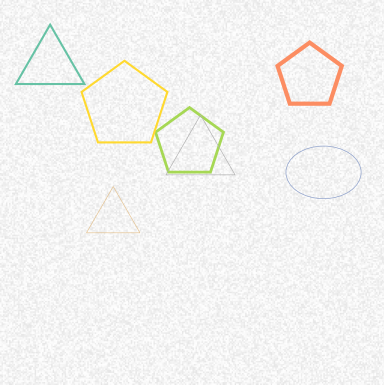[{"shape": "triangle", "thickness": 1.5, "radius": 0.51, "center": [0.13, 0.833]}, {"shape": "pentagon", "thickness": 3, "radius": 0.44, "center": [0.804, 0.802]}, {"shape": "oval", "thickness": 0.5, "radius": 0.49, "center": [0.84, 0.552]}, {"shape": "pentagon", "thickness": 2, "radius": 0.46, "center": [0.492, 0.628]}, {"shape": "pentagon", "thickness": 1.5, "radius": 0.59, "center": [0.323, 0.725]}, {"shape": "triangle", "thickness": 0.5, "radius": 0.4, "center": [0.294, 0.435]}, {"shape": "triangle", "thickness": 0.5, "radius": 0.52, "center": [0.521, 0.598]}]